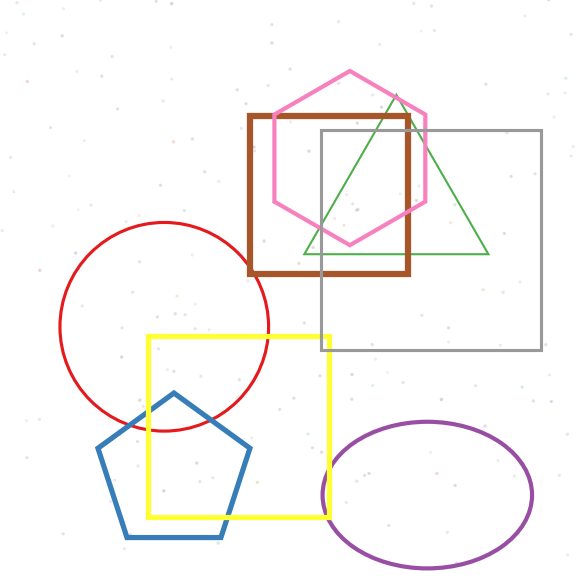[{"shape": "circle", "thickness": 1.5, "radius": 0.9, "center": [0.284, 0.433]}, {"shape": "pentagon", "thickness": 2.5, "radius": 0.69, "center": [0.301, 0.18]}, {"shape": "triangle", "thickness": 1, "radius": 0.92, "center": [0.686, 0.651]}, {"shape": "oval", "thickness": 2, "radius": 0.91, "center": [0.74, 0.142]}, {"shape": "square", "thickness": 2.5, "radius": 0.78, "center": [0.413, 0.261]}, {"shape": "square", "thickness": 3, "radius": 0.68, "center": [0.57, 0.661]}, {"shape": "hexagon", "thickness": 2, "radius": 0.75, "center": [0.606, 0.725]}, {"shape": "square", "thickness": 1.5, "radius": 0.95, "center": [0.746, 0.583]}]